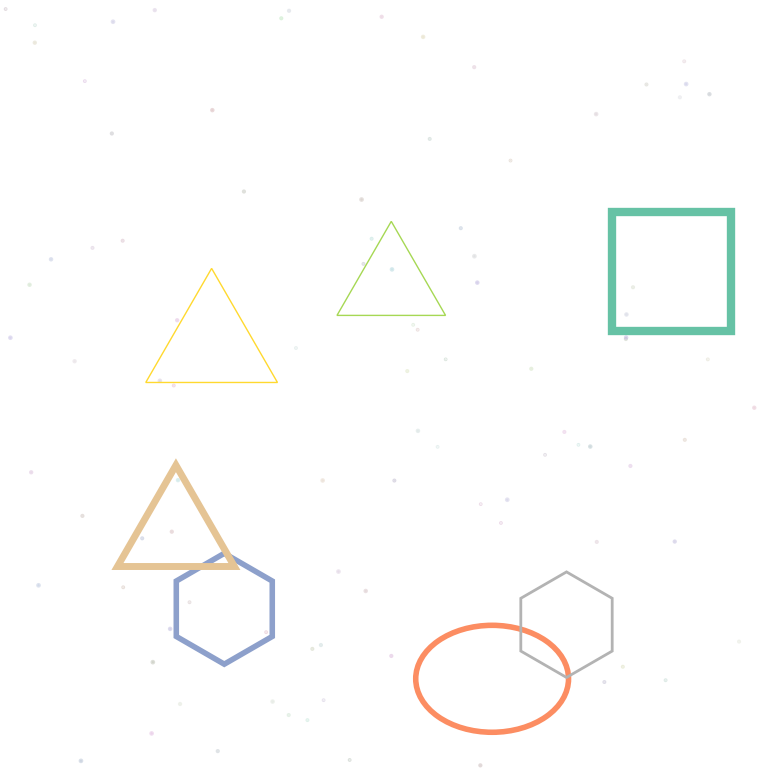[{"shape": "square", "thickness": 3, "radius": 0.39, "center": [0.872, 0.647]}, {"shape": "oval", "thickness": 2, "radius": 0.5, "center": [0.639, 0.118]}, {"shape": "hexagon", "thickness": 2, "radius": 0.36, "center": [0.291, 0.209]}, {"shape": "triangle", "thickness": 0.5, "radius": 0.41, "center": [0.508, 0.631]}, {"shape": "triangle", "thickness": 0.5, "radius": 0.49, "center": [0.275, 0.553]}, {"shape": "triangle", "thickness": 2.5, "radius": 0.44, "center": [0.228, 0.308]}, {"shape": "hexagon", "thickness": 1, "radius": 0.34, "center": [0.736, 0.189]}]